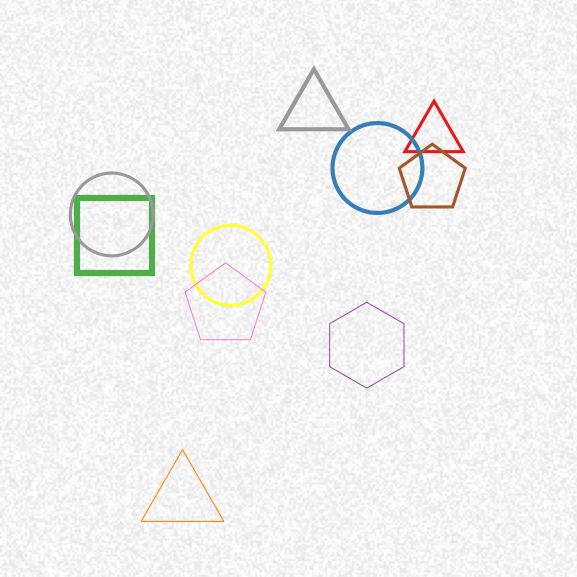[{"shape": "triangle", "thickness": 1.5, "radius": 0.29, "center": [0.752, 0.766]}, {"shape": "circle", "thickness": 2, "radius": 0.39, "center": [0.654, 0.708]}, {"shape": "square", "thickness": 3, "radius": 0.32, "center": [0.199, 0.591]}, {"shape": "hexagon", "thickness": 0.5, "radius": 0.37, "center": [0.635, 0.401]}, {"shape": "triangle", "thickness": 0.5, "radius": 0.41, "center": [0.316, 0.138]}, {"shape": "circle", "thickness": 1.5, "radius": 0.35, "center": [0.4, 0.54]}, {"shape": "pentagon", "thickness": 1.5, "radius": 0.3, "center": [0.748, 0.689]}, {"shape": "pentagon", "thickness": 0.5, "radius": 0.37, "center": [0.39, 0.47]}, {"shape": "circle", "thickness": 1.5, "radius": 0.36, "center": [0.193, 0.628]}, {"shape": "triangle", "thickness": 2, "radius": 0.35, "center": [0.544, 0.81]}]